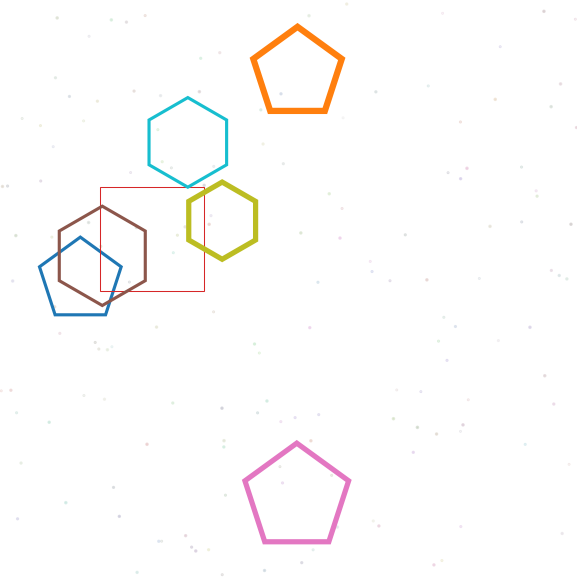[{"shape": "pentagon", "thickness": 1.5, "radius": 0.37, "center": [0.139, 0.514]}, {"shape": "pentagon", "thickness": 3, "radius": 0.4, "center": [0.515, 0.872]}, {"shape": "square", "thickness": 0.5, "radius": 0.45, "center": [0.263, 0.585]}, {"shape": "hexagon", "thickness": 1.5, "radius": 0.43, "center": [0.177, 0.556]}, {"shape": "pentagon", "thickness": 2.5, "radius": 0.47, "center": [0.514, 0.137]}, {"shape": "hexagon", "thickness": 2.5, "radius": 0.33, "center": [0.385, 0.617]}, {"shape": "hexagon", "thickness": 1.5, "radius": 0.39, "center": [0.325, 0.753]}]